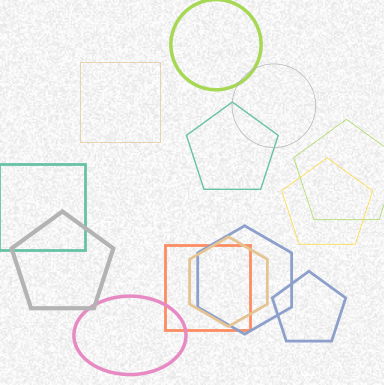[{"shape": "square", "thickness": 2, "radius": 0.55, "center": [0.109, 0.462]}, {"shape": "pentagon", "thickness": 1, "radius": 0.63, "center": [0.603, 0.61]}, {"shape": "square", "thickness": 2, "radius": 0.55, "center": [0.538, 0.253]}, {"shape": "pentagon", "thickness": 2, "radius": 0.5, "center": [0.803, 0.195]}, {"shape": "hexagon", "thickness": 2, "radius": 0.7, "center": [0.636, 0.273]}, {"shape": "oval", "thickness": 2.5, "radius": 0.73, "center": [0.337, 0.129]}, {"shape": "circle", "thickness": 2.5, "radius": 0.59, "center": [0.561, 0.884]}, {"shape": "pentagon", "thickness": 0.5, "radius": 0.72, "center": [0.9, 0.546]}, {"shape": "pentagon", "thickness": 0.5, "radius": 0.62, "center": [0.85, 0.466]}, {"shape": "square", "thickness": 0.5, "radius": 0.52, "center": [0.311, 0.734]}, {"shape": "hexagon", "thickness": 2, "radius": 0.58, "center": [0.593, 0.268]}, {"shape": "pentagon", "thickness": 3, "radius": 0.69, "center": [0.162, 0.312]}, {"shape": "circle", "thickness": 0.5, "radius": 0.54, "center": [0.711, 0.725]}]